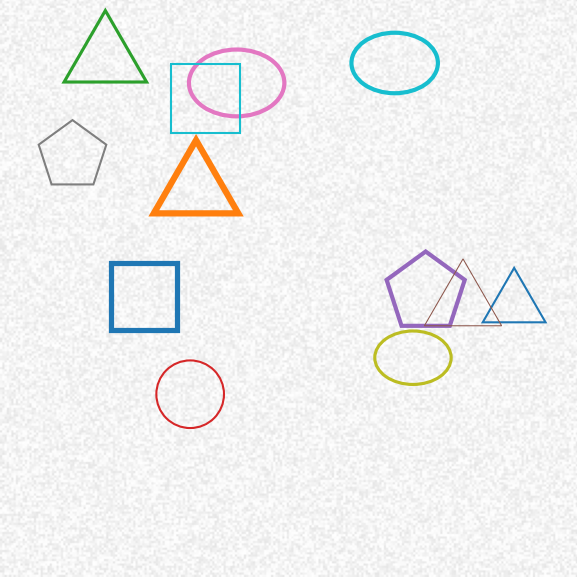[{"shape": "square", "thickness": 2.5, "radius": 0.29, "center": [0.249, 0.486]}, {"shape": "triangle", "thickness": 1, "radius": 0.31, "center": [0.89, 0.472]}, {"shape": "triangle", "thickness": 3, "radius": 0.42, "center": [0.339, 0.672]}, {"shape": "triangle", "thickness": 1.5, "radius": 0.41, "center": [0.182, 0.898]}, {"shape": "circle", "thickness": 1, "radius": 0.29, "center": [0.329, 0.316]}, {"shape": "pentagon", "thickness": 2, "radius": 0.36, "center": [0.737, 0.492]}, {"shape": "triangle", "thickness": 0.5, "radius": 0.39, "center": [0.802, 0.474]}, {"shape": "oval", "thickness": 2, "radius": 0.41, "center": [0.41, 0.856]}, {"shape": "pentagon", "thickness": 1, "radius": 0.31, "center": [0.126, 0.73]}, {"shape": "oval", "thickness": 1.5, "radius": 0.33, "center": [0.715, 0.38]}, {"shape": "square", "thickness": 1, "radius": 0.3, "center": [0.356, 0.829]}, {"shape": "oval", "thickness": 2, "radius": 0.37, "center": [0.683, 0.89]}]